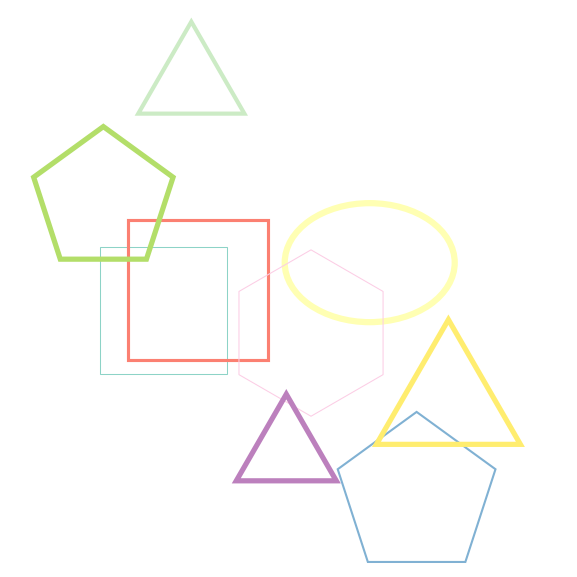[{"shape": "square", "thickness": 0.5, "radius": 0.55, "center": [0.284, 0.462]}, {"shape": "oval", "thickness": 3, "radius": 0.74, "center": [0.64, 0.544]}, {"shape": "square", "thickness": 1.5, "radius": 0.61, "center": [0.343, 0.497]}, {"shape": "pentagon", "thickness": 1, "radius": 0.72, "center": [0.721, 0.142]}, {"shape": "pentagon", "thickness": 2.5, "radius": 0.63, "center": [0.179, 0.653]}, {"shape": "hexagon", "thickness": 0.5, "radius": 0.72, "center": [0.539, 0.422]}, {"shape": "triangle", "thickness": 2.5, "radius": 0.5, "center": [0.496, 0.217]}, {"shape": "triangle", "thickness": 2, "radius": 0.53, "center": [0.331, 0.855]}, {"shape": "triangle", "thickness": 2.5, "radius": 0.72, "center": [0.776, 0.302]}]